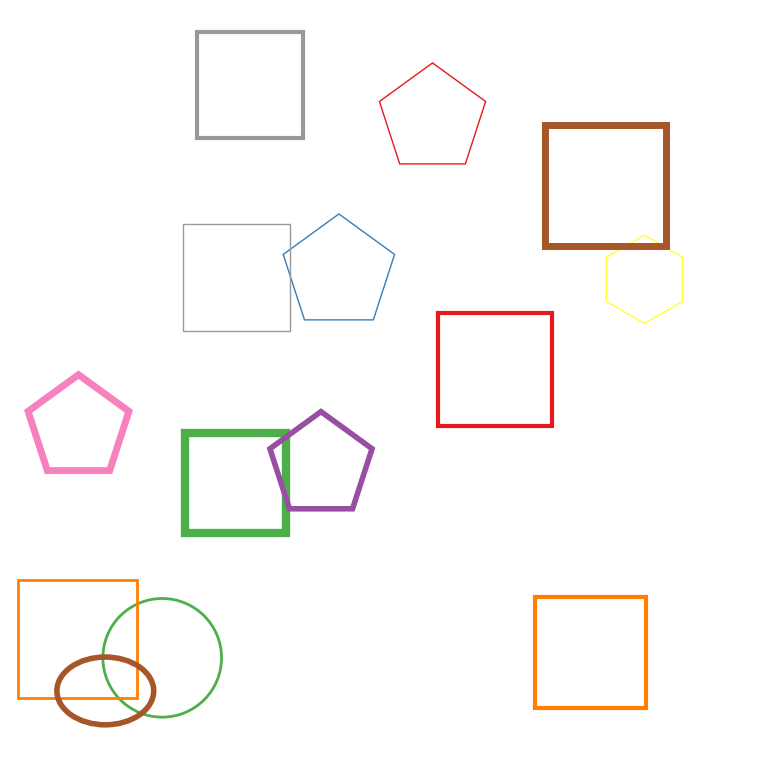[{"shape": "pentagon", "thickness": 0.5, "radius": 0.36, "center": [0.562, 0.846]}, {"shape": "square", "thickness": 1.5, "radius": 0.37, "center": [0.643, 0.52]}, {"shape": "pentagon", "thickness": 0.5, "radius": 0.38, "center": [0.44, 0.646]}, {"shape": "square", "thickness": 3, "radius": 0.33, "center": [0.306, 0.373]}, {"shape": "circle", "thickness": 1, "radius": 0.39, "center": [0.211, 0.146]}, {"shape": "pentagon", "thickness": 2, "radius": 0.35, "center": [0.417, 0.396]}, {"shape": "square", "thickness": 1.5, "radius": 0.36, "center": [0.767, 0.153]}, {"shape": "square", "thickness": 1, "radius": 0.38, "center": [0.101, 0.17]}, {"shape": "hexagon", "thickness": 0.5, "radius": 0.29, "center": [0.837, 0.637]}, {"shape": "oval", "thickness": 2, "radius": 0.31, "center": [0.137, 0.103]}, {"shape": "square", "thickness": 2.5, "radius": 0.39, "center": [0.786, 0.759]}, {"shape": "pentagon", "thickness": 2.5, "radius": 0.34, "center": [0.102, 0.445]}, {"shape": "square", "thickness": 1.5, "radius": 0.34, "center": [0.325, 0.89]}, {"shape": "square", "thickness": 0.5, "radius": 0.35, "center": [0.307, 0.64]}]